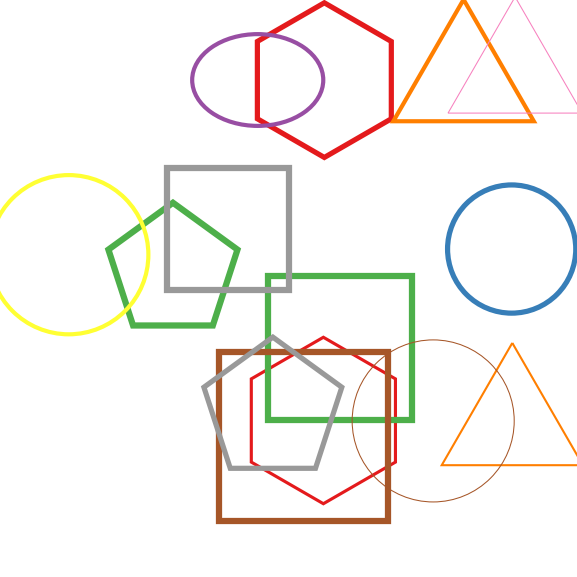[{"shape": "hexagon", "thickness": 1.5, "radius": 0.72, "center": [0.56, 0.271]}, {"shape": "hexagon", "thickness": 2.5, "radius": 0.67, "center": [0.562, 0.86]}, {"shape": "circle", "thickness": 2.5, "radius": 0.55, "center": [0.886, 0.568]}, {"shape": "pentagon", "thickness": 3, "radius": 0.59, "center": [0.299, 0.531]}, {"shape": "square", "thickness": 3, "radius": 0.62, "center": [0.589, 0.397]}, {"shape": "oval", "thickness": 2, "radius": 0.57, "center": [0.446, 0.861]}, {"shape": "triangle", "thickness": 1, "radius": 0.71, "center": [0.887, 0.264]}, {"shape": "triangle", "thickness": 2, "radius": 0.7, "center": [0.803, 0.859]}, {"shape": "circle", "thickness": 2, "radius": 0.69, "center": [0.119, 0.558]}, {"shape": "circle", "thickness": 0.5, "radius": 0.7, "center": [0.75, 0.27]}, {"shape": "square", "thickness": 3, "radius": 0.73, "center": [0.525, 0.243]}, {"shape": "triangle", "thickness": 0.5, "radius": 0.67, "center": [0.892, 0.87]}, {"shape": "pentagon", "thickness": 2.5, "radius": 0.63, "center": [0.473, 0.29]}, {"shape": "square", "thickness": 3, "radius": 0.53, "center": [0.395, 0.602]}]